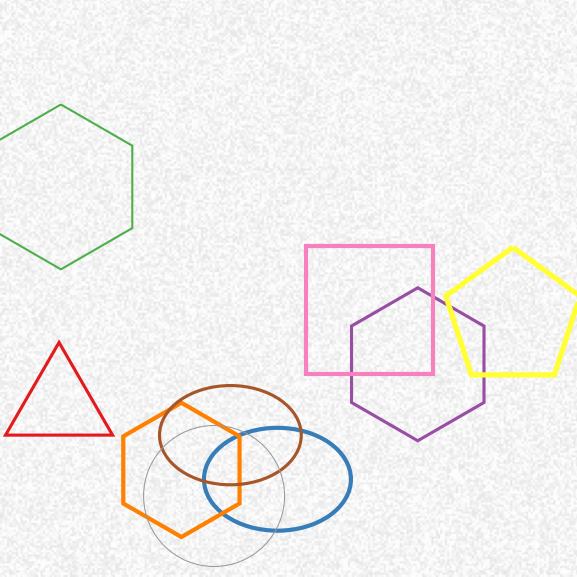[{"shape": "triangle", "thickness": 1.5, "radius": 0.53, "center": [0.102, 0.299]}, {"shape": "oval", "thickness": 2, "radius": 0.64, "center": [0.48, 0.169]}, {"shape": "hexagon", "thickness": 1, "radius": 0.71, "center": [0.105, 0.675]}, {"shape": "hexagon", "thickness": 1.5, "radius": 0.66, "center": [0.723, 0.368]}, {"shape": "hexagon", "thickness": 2, "radius": 0.58, "center": [0.314, 0.185]}, {"shape": "pentagon", "thickness": 2.5, "radius": 0.61, "center": [0.888, 0.449]}, {"shape": "oval", "thickness": 1.5, "radius": 0.61, "center": [0.399, 0.246]}, {"shape": "square", "thickness": 2, "radius": 0.55, "center": [0.64, 0.463]}, {"shape": "circle", "thickness": 0.5, "radius": 0.61, "center": [0.371, 0.14]}]